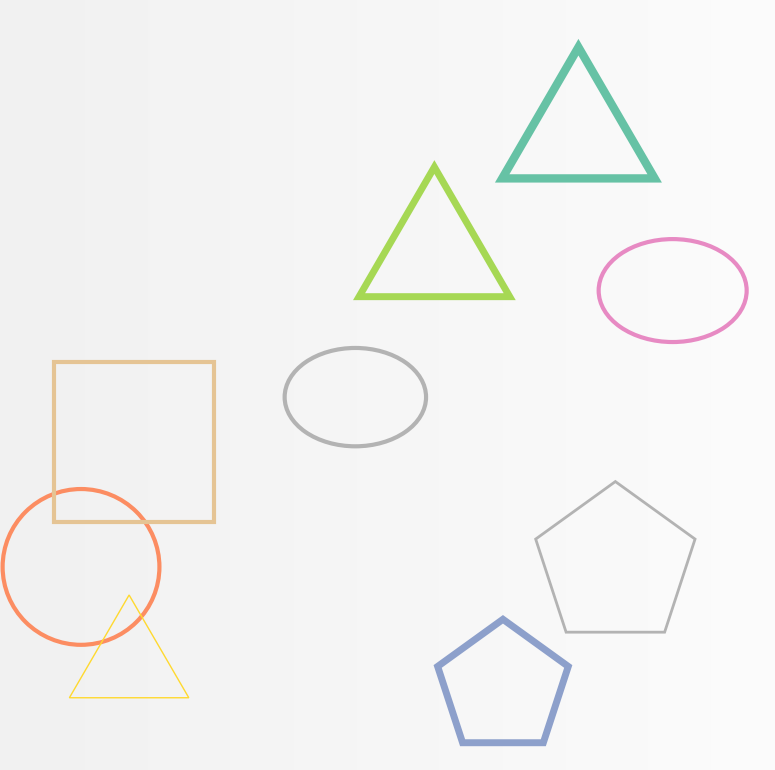[{"shape": "triangle", "thickness": 3, "radius": 0.57, "center": [0.746, 0.825]}, {"shape": "circle", "thickness": 1.5, "radius": 0.51, "center": [0.105, 0.264]}, {"shape": "pentagon", "thickness": 2.5, "radius": 0.44, "center": [0.649, 0.107]}, {"shape": "oval", "thickness": 1.5, "radius": 0.48, "center": [0.868, 0.623]}, {"shape": "triangle", "thickness": 2.5, "radius": 0.56, "center": [0.56, 0.671]}, {"shape": "triangle", "thickness": 0.5, "radius": 0.44, "center": [0.167, 0.138]}, {"shape": "square", "thickness": 1.5, "radius": 0.52, "center": [0.173, 0.426]}, {"shape": "oval", "thickness": 1.5, "radius": 0.46, "center": [0.459, 0.484]}, {"shape": "pentagon", "thickness": 1, "radius": 0.54, "center": [0.794, 0.266]}]